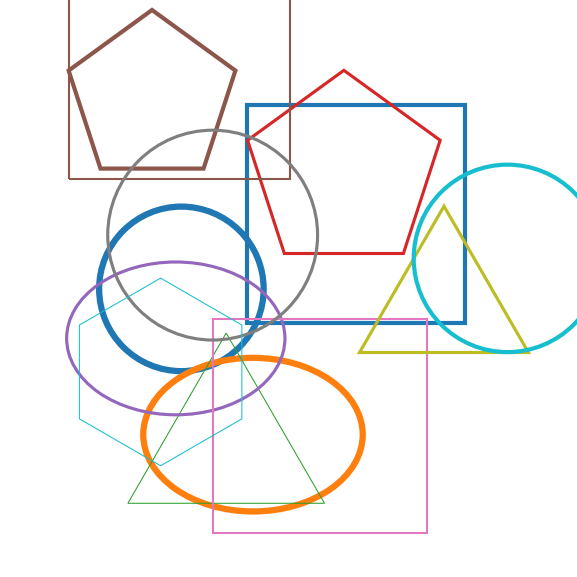[{"shape": "square", "thickness": 2, "radius": 0.94, "center": [0.617, 0.629]}, {"shape": "circle", "thickness": 3, "radius": 0.71, "center": [0.314, 0.499]}, {"shape": "oval", "thickness": 3, "radius": 0.95, "center": [0.438, 0.246]}, {"shape": "triangle", "thickness": 0.5, "radius": 0.98, "center": [0.392, 0.226]}, {"shape": "pentagon", "thickness": 1.5, "radius": 0.88, "center": [0.595, 0.702]}, {"shape": "oval", "thickness": 1.5, "radius": 0.94, "center": [0.304, 0.413]}, {"shape": "square", "thickness": 1, "radius": 0.96, "center": [0.311, 0.881]}, {"shape": "pentagon", "thickness": 2, "radius": 0.76, "center": [0.263, 0.83]}, {"shape": "square", "thickness": 1, "radius": 0.93, "center": [0.555, 0.262]}, {"shape": "circle", "thickness": 1.5, "radius": 0.91, "center": [0.368, 0.592]}, {"shape": "triangle", "thickness": 1.5, "radius": 0.84, "center": [0.769, 0.473]}, {"shape": "circle", "thickness": 2, "radius": 0.81, "center": [0.879, 0.552]}, {"shape": "hexagon", "thickness": 0.5, "radius": 0.81, "center": [0.278, 0.355]}]